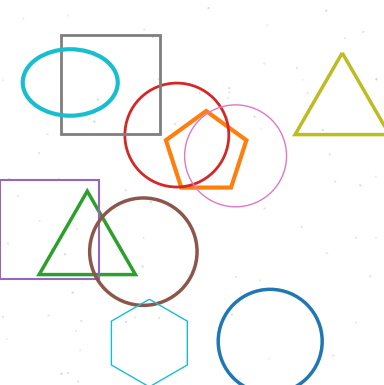[{"shape": "circle", "thickness": 2.5, "radius": 0.68, "center": [0.702, 0.113]}, {"shape": "pentagon", "thickness": 3, "radius": 0.55, "center": [0.535, 0.602]}, {"shape": "triangle", "thickness": 2.5, "radius": 0.72, "center": [0.227, 0.359]}, {"shape": "circle", "thickness": 2, "radius": 0.67, "center": [0.459, 0.649]}, {"shape": "square", "thickness": 1.5, "radius": 0.65, "center": [0.129, 0.404]}, {"shape": "circle", "thickness": 2.5, "radius": 0.7, "center": [0.372, 0.346]}, {"shape": "circle", "thickness": 1, "radius": 0.66, "center": [0.612, 0.595]}, {"shape": "square", "thickness": 2, "radius": 0.64, "center": [0.286, 0.78]}, {"shape": "triangle", "thickness": 2.5, "radius": 0.71, "center": [0.889, 0.721]}, {"shape": "hexagon", "thickness": 1, "radius": 0.57, "center": [0.388, 0.109]}, {"shape": "oval", "thickness": 3, "radius": 0.62, "center": [0.182, 0.786]}]